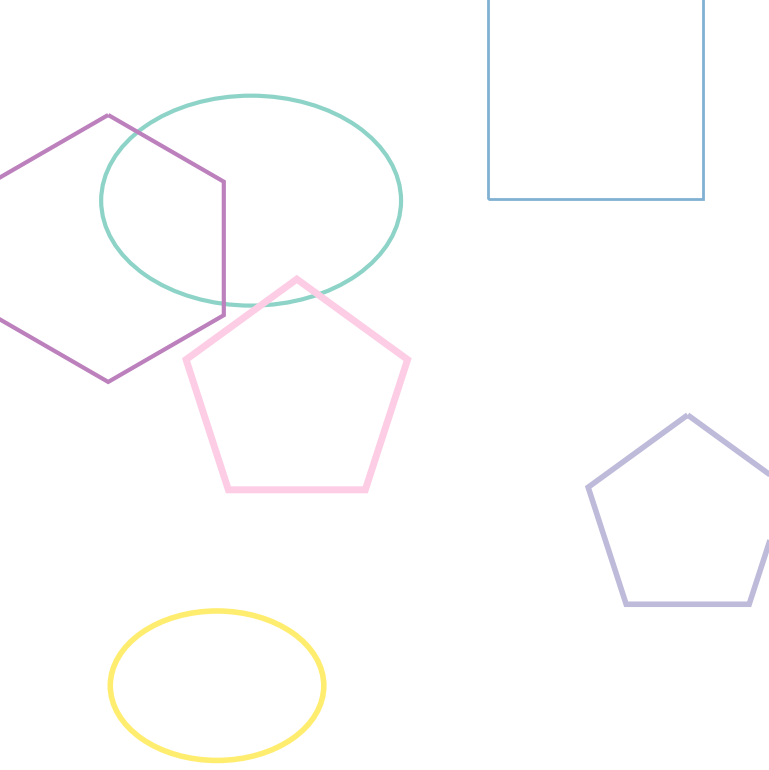[{"shape": "oval", "thickness": 1.5, "radius": 0.97, "center": [0.326, 0.739]}, {"shape": "pentagon", "thickness": 2, "radius": 0.68, "center": [0.893, 0.325]}, {"shape": "square", "thickness": 1, "radius": 0.7, "center": [0.773, 0.881]}, {"shape": "pentagon", "thickness": 2.5, "radius": 0.76, "center": [0.386, 0.486]}, {"shape": "hexagon", "thickness": 1.5, "radius": 0.87, "center": [0.141, 0.677]}, {"shape": "oval", "thickness": 2, "radius": 0.69, "center": [0.282, 0.109]}]